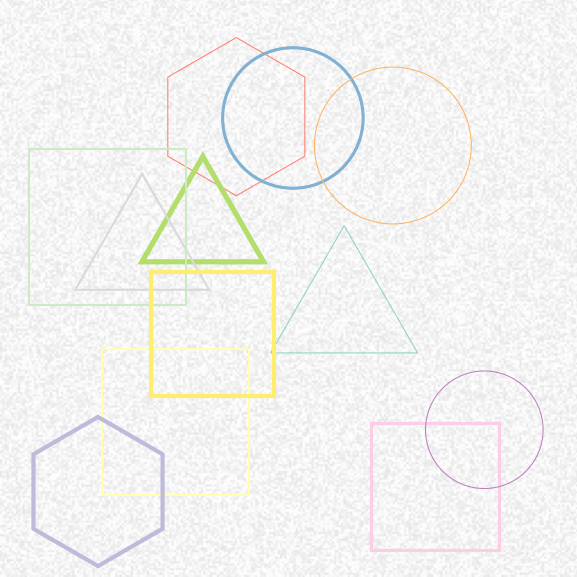[{"shape": "triangle", "thickness": 0.5, "radius": 0.73, "center": [0.596, 0.461]}, {"shape": "square", "thickness": 1, "radius": 0.63, "center": [0.304, 0.269]}, {"shape": "hexagon", "thickness": 2, "radius": 0.65, "center": [0.17, 0.148]}, {"shape": "hexagon", "thickness": 0.5, "radius": 0.68, "center": [0.409, 0.797]}, {"shape": "circle", "thickness": 1.5, "radius": 0.61, "center": [0.507, 0.795]}, {"shape": "circle", "thickness": 0.5, "radius": 0.68, "center": [0.68, 0.747]}, {"shape": "triangle", "thickness": 2.5, "radius": 0.61, "center": [0.351, 0.607]}, {"shape": "square", "thickness": 1.5, "radius": 0.55, "center": [0.753, 0.157]}, {"shape": "triangle", "thickness": 1, "radius": 0.67, "center": [0.246, 0.564]}, {"shape": "circle", "thickness": 0.5, "radius": 0.51, "center": [0.839, 0.255]}, {"shape": "square", "thickness": 1, "radius": 0.68, "center": [0.187, 0.606]}, {"shape": "square", "thickness": 2, "radius": 0.54, "center": [0.368, 0.421]}]